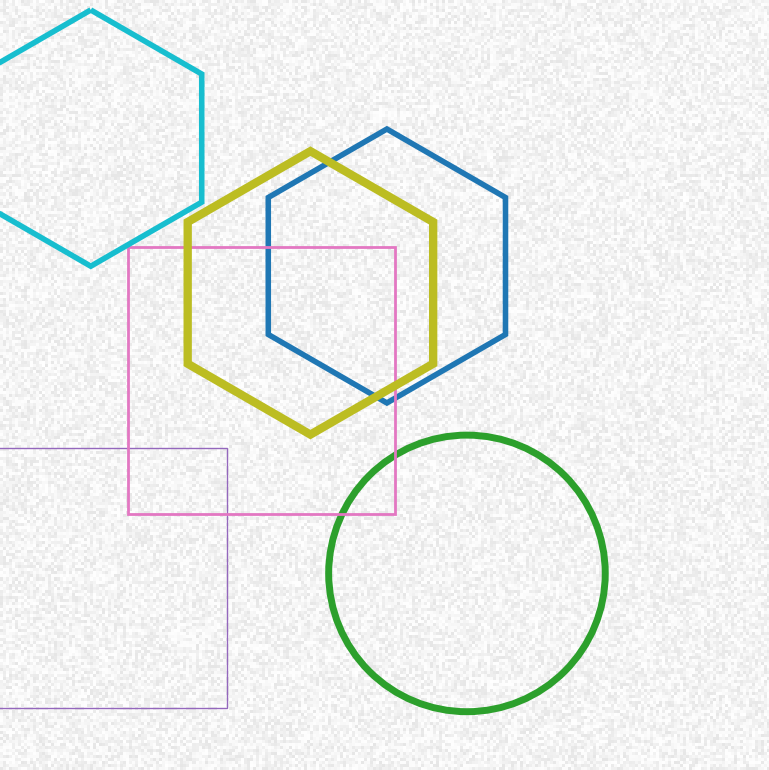[{"shape": "hexagon", "thickness": 2, "radius": 0.89, "center": [0.502, 0.655]}, {"shape": "circle", "thickness": 2.5, "radius": 0.9, "center": [0.606, 0.255]}, {"shape": "square", "thickness": 0.5, "radius": 0.84, "center": [0.127, 0.249]}, {"shape": "square", "thickness": 1, "radius": 0.87, "center": [0.34, 0.506]}, {"shape": "hexagon", "thickness": 3, "radius": 0.92, "center": [0.403, 0.62]}, {"shape": "hexagon", "thickness": 2, "radius": 0.83, "center": [0.118, 0.821]}]